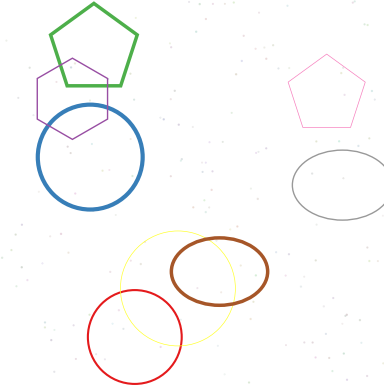[{"shape": "circle", "thickness": 1.5, "radius": 0.61, "center": [0.35, 0.125]}, {"shape": "circle", "thickness": 3, "radius": 0.68, "center": [0.234, 0.592]}, {"shape": "pentagon", "thickness": 2.5, "radius": 0.59, "center": [0.244, 0.873]}, {"shape": "hexagon", "thickness": 1, "radius": 0.53, "center": [0.188, 0.743]}, {"shape": "circle", "thickness": 0.5, "radius": 0.75, "center": [0.462, 0.251]}, {"shape": "oval", "thickness": 2.5, "radius": 0.63, "center": [0.57, 0.295]}, {"shape": "pentagon", "thickness": 0.5, "radius": 0.53, "center": [0.849, 0.754]}, {"shape": "oval", "thickness": 1, "radius": 0.65, "center": [0.889, 0.519]}]